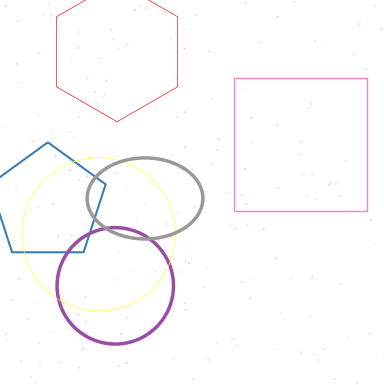[{"shape": "hexagon", "thickness": 0.5, "radius": 0.91, "center": [0.304, 0.866]}, {"shape": "pentagon", "thickness": 1.5, "radius": 0.79, "center": [0.124, 0.472]}, {"shape": "circle", "thickness": 2.5, "radius": 0.76, "center": [0.299, 0.258]}, {"shape": "circle", "thickness": 0.5, "radius": 1.0, "center": [0.256, 0.392]}, {"shape": "square", "thickness": 1, "radius": 0.87, "center": [0.78, 0.625]}, {"shape": "oval", "thickness": 2.5, "radius": 0.75, "center": [0.377, 0.485]}]